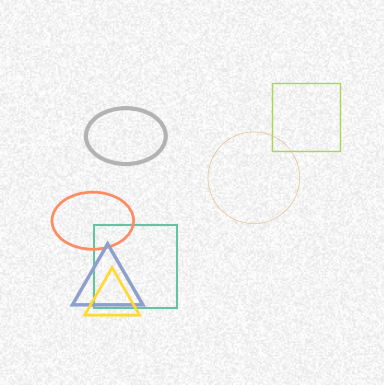[{"shape": "square", "thickness": 1.5, "radius": 0.54, "center": [0.352, 0.307]}, {"shape": "oval", "thickness": 2, "radius": 0.53, "center": [0.241, 0.427]}, {"shape": "triangle", "thickness": 2.5, "radius": 0.53, "center": [0.28, 0.261]}, {"shape": "square", "thickness": 1, "radius": 0.44, "center": [0.795, 0.696]}, {"shape": "triangle", "thickness": 2, "radius": 0.41, "center": [0.291, 0.223]}, {"shape": "circle", "thickness": 0.5, "radius": 0.6, "center": [0.659, 0.538]}, {"shape": "oval", "thickness": 3, "radius": 0.52, "center": [0.327, 0.646]}]